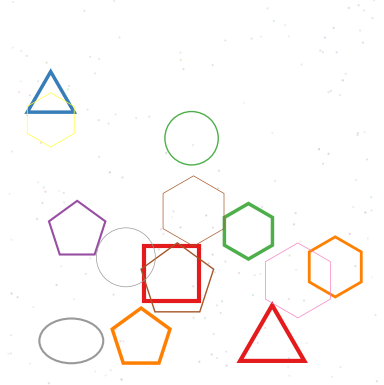[{"shape": "square", "thickness": 3, "radius": 0.35, "center": [0.446, 0.29]}, {"shape": "triangle", "thickness": 3, "radius": 0.48, "center": [0.707, 0.111]}, {"shape": "triangle", "thickness": 2.5, "radius": 0.35, "center": [0.132, 0.744]}, {"shape": "hexagon", "thickness": 2.5, "radius": 0.36, "center": [0.645, 0.399]}, {"shape": "circle", "thickness": 1, "radius": 0.35, "center": [0.498, 0.641]}, {"shape": "pentagon", "thickness": 1.5, "radius": 0.39, "center": [0.2, 0.401]}, {"shape": "hexagon", "thickness": 2, "radius": 0.39, "center": [0.871, 0.307]}, {"shape": "pentagon", "thickness": 2.5, "radius": 0.39, "center": [0.366, 0.121]}, {"shape": "hexagon", "thickness": 0.5, "radius": 0.35, "center": [0.132, 0.689]}, {"shape": "pentagon", "thickness": 1, "radius": 0.5, "center": [0.461, 0.27]}, {"shape": "hexagon", "thickness": 0.5, "radius": 0.46, "center": [0.503, 0.452]}, {"shape": "hexagon", "thickness": 0.5, "radius": 0.49, "center": [0.774, 0.272]}, {"shape": "oval", "thickness": 1.5, "radius": 0.41, "center": [0.185, 0.115]}, {"shape": "circle", "thickness": 0.5, "radius": 0.38, "center": [0.327, 0.332]}]